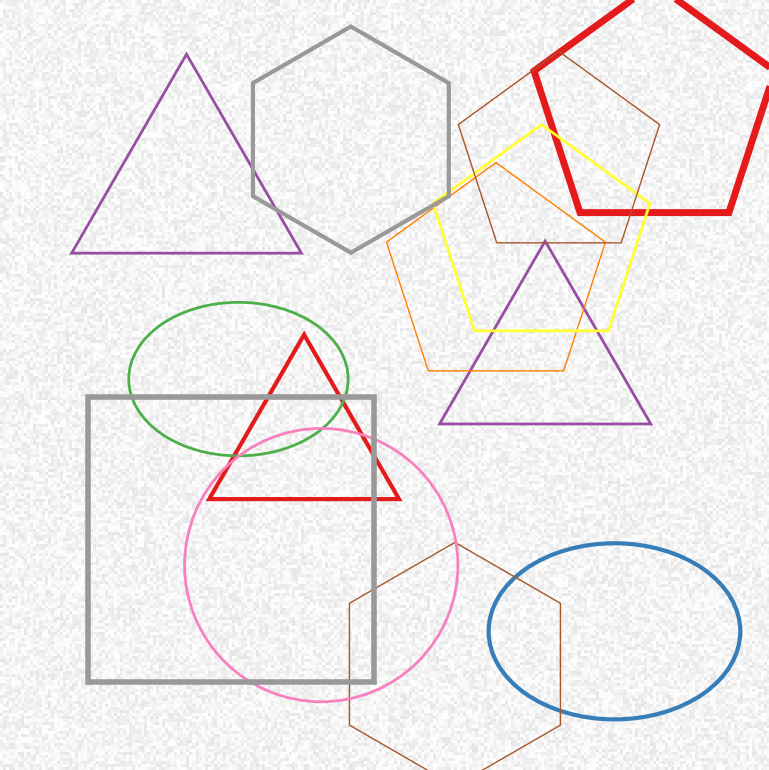[{"shape": "pentagon", "thickness": 2.5, "radius": 0.82, "center": [0.85, 0.857]}, {"shape": "triangle", "thickness": 1.5, "radius": 0.71, "center": [0.395, 0.423]}, {"shape": "oval", "thickness": 1.5, "radius": 0.82, "center": [0.798, 0.18]}, {"shape": "oval", "thickness": 1, "radius": 0.71, "center": [0.31, 0.508]}, {"shape": "triangle", "thickness": 1, "radius": 0.79, "center": [0.708, 0.529]}, {"shape": "triangle", "thickness": 1, "radius": 0.86, "center": [0.242, 0.757]}, {"shape": "pentagon", "thickness": 0.5, "radius": 0.75, "center": [0.644, 0.639]}, {"shape": "pentagon", "thickness": 1, "radius": 0.74, "center": [0.703, 0.69]}, {"shape": "pentagon", "thickness": 0.5, "radius": 0.69, "center": [0.726, 0.796]}, {"shape": "hexagon", "thickness": 0.5, "radius": 0.79, "center": [0.591, 0.137]}, {"shape": "circle", "thickness": 1, "radius": 0.89, "center": [0.417, 0.266]}, {"shape": "hexagon", "thickness": 1.5, "radius": 0.73, "center": [0.456, 0.819]}, {"shape": "square", "thickness": 2, "radius": 0.93, "center": [0.3, 0.299]}]